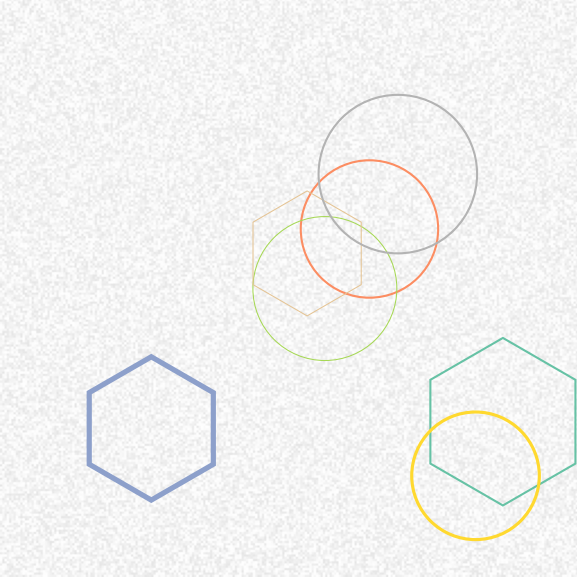[{"shape": "hexagon", "thickness": 1, "radius": 0.73, "center": [0.871, 0.269]}, {"shape": "circle", "thickness": 1, "radius": 0.59, "center": [0.64, 0.603]}, {"shape": "hexagon", "thickness": 2.5, "radius": 0.62, "center": [0.262, 0.257]}, {"shape": "circle", "thickness": 0.5, "radius": 0.62, "center": [0.563, 0.499]}, {"shape": "circle", "thickness": 1.5, "radius": 0.55, "center": [0.823, 0.175]}, {"shape": "hexagon", "thickness": 0.5, "radius": 0.54, "center": [0.532, 0.56]}, {"shape": "circle", "thickness": 1, "radius": 0.69, "center": [0.689, 0.698]}]